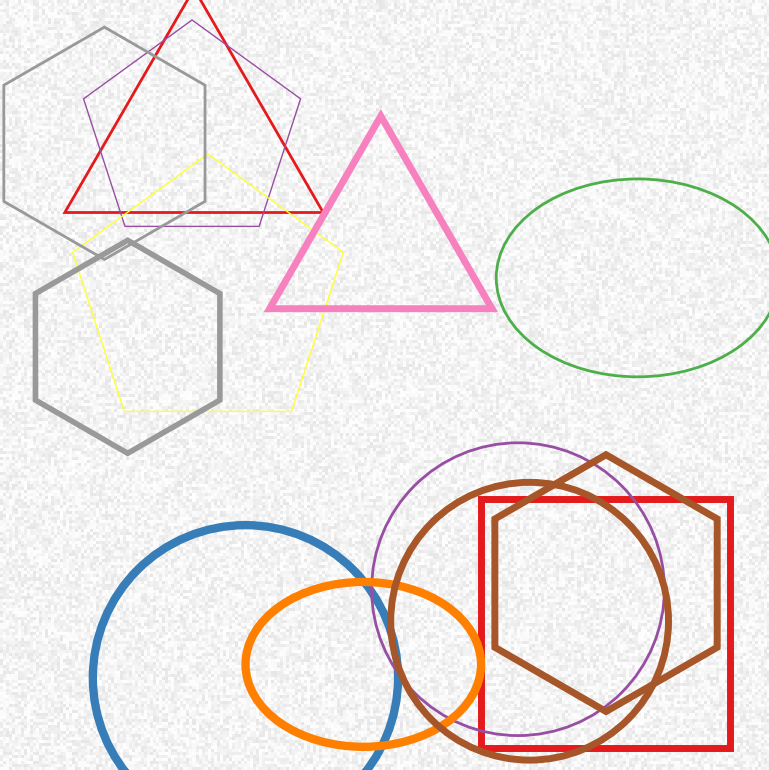[{"shape": "triangle", "thickness": 1, "radius": 0.97, "center": [0.252, 0.821]}, {"shape": "square", "thickness": 2.5, "radius": 0.81, "center": [0.786, 0.19]}, {"shape": "circle", "thickness": 3, "radius": 0.99, "center": [0.319, 0.12]}, {"shape": "oval", "thickness": 1, "radius": 0.92, "center": [0.828, 0.639]}, {"shape": "pentagon", "thickness": 0.5, "radius": 0.74, "center": [0.249, 0.826]}, {"shape": "circle", "thickness": 1, "radius": 0.95, "center": [0.673, 0.235]}, {"shape": "oval", "thickness": 3, "radius": 0.76, "center": [0.472, 0.137]}, {"shape": "pentagon", "thickness": 0.5, "radius": 0.92, "center": [0.27, 0.615]}, {"shape": "circle", "thickness": 2.5, "radius": 0.9, "center": [0.688, 0.193]}, {"shape": "hexagon", "thickness": 2.5, "radius": 0.83, "center": [0.787, 0.243]}, {"shape": "triangle", "thickness": 2.5, "radius": 0.83, "center": [0.495, 0.682]}, {"shape": "hexagon", "thickness": 1, "radius": 0.75, "center": [0.136, 0.814]}, {"shape": "hexagon", "thickness": 2, "radius": 0.69, "center": [0.166, 0.55]}]